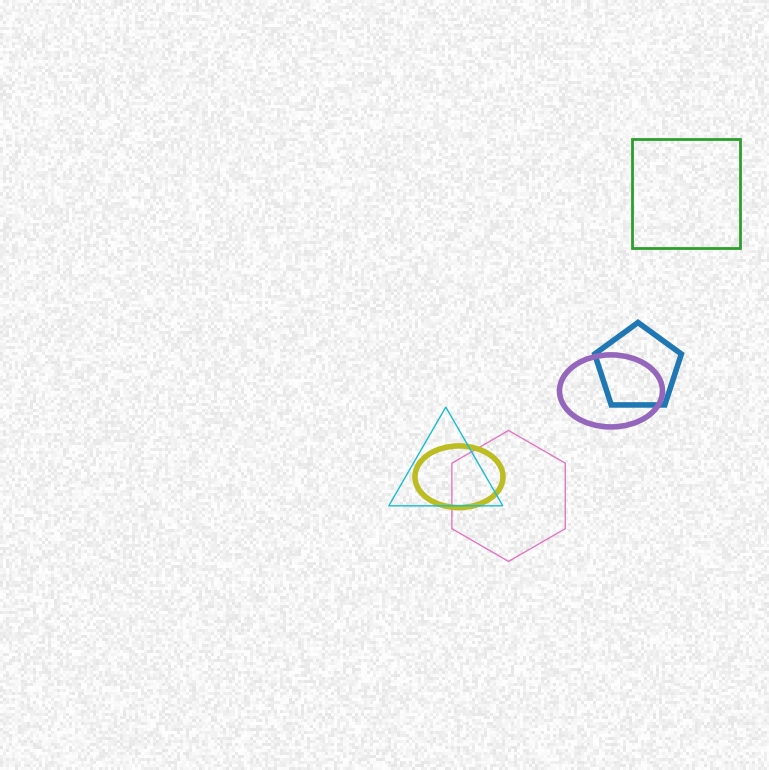[{"shape": "pentagon", "thickness": 2, "radius": 0.3, "center": [0.829, 0.522]}, {"shape": "square", "thickness": 1, "radius": 0.35, "center": [0.891, 0.749]}, {"shape": "oval", "thickness": 2, "radius": 0.33, "center": [0.793, 0.492]}, {"shape": "hexagon", "thickness": 0.5, "radius": 0.43, "center": [0.66, 0.356]}, {"shape": "oval", "thickness": 2, "radius": 0.29, "center": [0.596, 0.381]}, {"shape": "triangle", "thickness": 0.5, "radius": 0.43, "center": [0.579, 0.386]}]